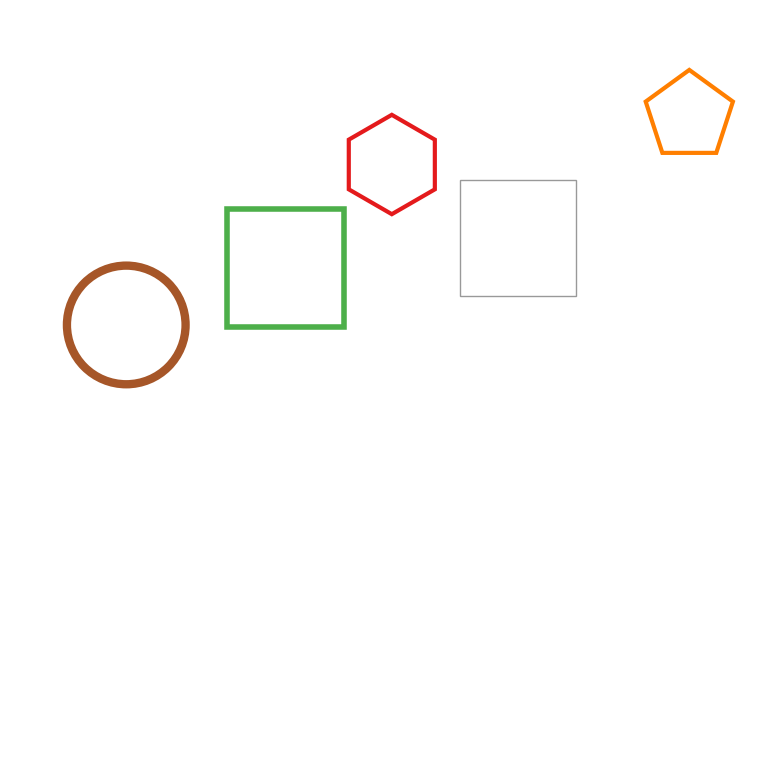[{"shape": "hexagon", "thickness": 1.5, "radius": 0.32, "center": [0.509, 0.786]}, {"shape": "square", "thickness": 2, "radius": 0.38, "center": [0.371, 0.652]}, {"shape": "pentagon", "thickness": 1.5, "radius": 0.3, "center": [0.895, 0.85]}, {"shape": "circle", "thickness": 3, "radius": 0.39, "center": [0.164, 0.578]}, {"shape": "square", "thickness": 0.5, "radius": 0.38, "center": [0.673, 0.691]}]